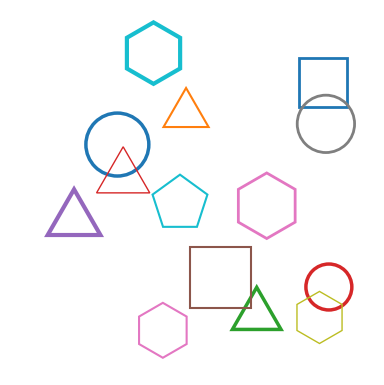[{"shape": "square", "thickness": 2, "radius": 0.32, "center": [0.839, 0.787]}, {"shape": "circle", "thickness": 2.5, "radius": 0.41, "center": [0.305, 0.625]}, {"shape": "triangle", "thickness": 1.5, "radius": 0.34, "center": [0.483, 0.704]}, {"shape": "triangle", "thickness": 2.5, "radius": 0.36, "center": [0.667, 0.181]}, {"shape": "circle", "thickness": 2.5, "radius": 0.3, "center": [0.854, 0.255]}, {"shape": "triangle", "thickness": 1, "radius": 0.4, "center": [0.32, 0.539]}, {"shape": "triangle", "thickness": 3, "radius": 0.4, "center": [0.192, 0.429]}, {"shape": "square", "thickness": 1.5, "radius": 0.39, "center": [0.572, 0.279]}, {"shape": "hexagon", "thickness": 2, "radius": 0.43, "center": [0.693, 0.466]}, {"shape": "hexagon", "thickness": 1.5, "radius": 0.36, "center": [0.423, 0.142]}, {"shape": "circle", "thickness": 2, "radius": 0.37, "center": [0.846, 0.678]}, {"shape": "hexagon", "thickness": 1, "radius": 0.34, "center": [0.83, 0.175]}, {"shape": "pentagon", "thickness": 1.5, "radius": 0.37, "center": [0.468, 0.471]}, {"shape": "hexagon", "thickness": 3, "radius": 0.4, "center": [0.399, 0.862]}]